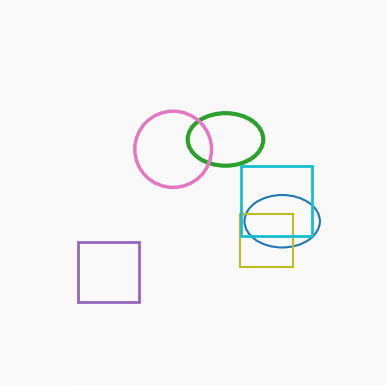[{"shape": "oval", "thickness": 1.5, "radius": 0.49, "center": [0.728, 0.425]}, {"shape": "oval", "thickness": 3, "radius": 0.49, "center": [0.582, 0.638]}, {"shape": "square", "thickness": 2, "radius": 0.39, "center": [0.28, 0.293]}, {"shape": "circle", "thickness": 2.5, "radius": 0.5, "center": [0.447, 0.612]}, {"shape": "square", "thickness": 1.5, "radius": 0.34, "center": [0.689, 0.375]}, {"shape": "square", "thickness": 2, "radius": 0.46, "center": [0.713, 0.479]}]